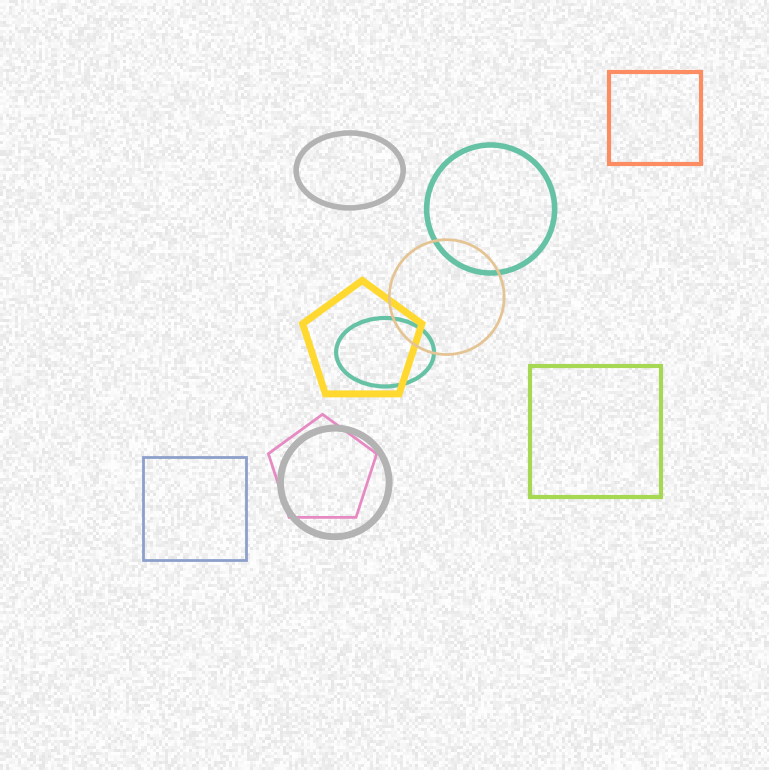[{"shape": "oval", "thickness": 1.5, "radius": 0.32, "center": [0.5, 0.543]}, {"shape": "circle", "thickness": 2, "radius": 0.42, "center": [0.637, 0.729]}, {"shape": "square", "thickness": 1.5, "radius": 0.3, "center": [0.851, 0.847]}, {"shape": "square", "thickness": 1, "radius": 0.33, "center": [0.253, 0.34]}, {"shape": "pentagon", "thickness": 1, "radius": 0.37, "center": [0.419, 0.388]}, {"shape": "square", "thickness": 1.5, "radius": 0.42, "center": [0.774, 0.439]}, {"shape": "pentagon", "thickness": 2.5, "radius": 0.41, "center": [0.47, 0.554]}, {"shape": "circle", "thickness": 1, "radius": 0.37, "center": [0.58, 0.614]}, {"shape": "oval", "thickness": 2, "radius": 0.35, "center": [0.454, 0.779]}, {"shape": "circle", "thickness": 2.5, "radius": 0.35, "center": [0.435, 0.373]}]